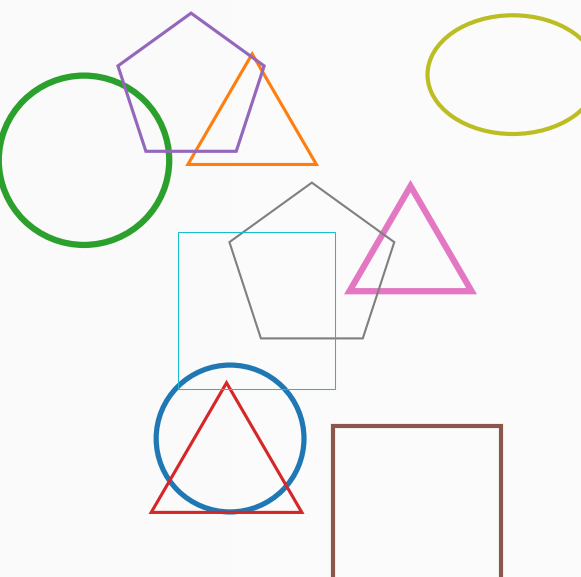[{"shape": "circle", "thickness": 2.5, "radius": 0.64, "center": [0.396, 0.24]}, {"shape": "triangle", "thickness": 1.5, "radius": 0.64, "center": [0.434, 0.778]}, {"shape": "circle", "thickness": 3, "radius": 0.73, "center": [0.145, 0.722]}, {"shape": "triangle", "thickness": 1.5, "radius": 0.75, "center": [0.39, 0.187]}, {"shape": "pentagon", "thickness": 1.5, "radius": 0.66, "center": [0.329, 0.844]}, {"shape": "square", "thickness": 2, "radius": 0.72, "center": [0.718, 0.117]}, {"shape": "triangle", "thickness": 3, "radius": 0.61, "center": [0.706, 0.556]}, {"shape": "pentagon", "thickness": 1, "radius": 0.75, "center": [0.537, 0.534]}, {"shape": "oval", "thickness": 2, "radius": 0.73, "center": [0.882, 0.87]}, {"shape": "square", "thickness": 0.5, "radius": 0.68, "center": [0.441, 0.461]}]